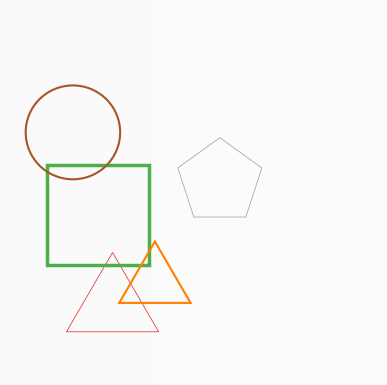[{"shape": "triangle", "thickness": 0.5, "radius": 0.69, "center": [0.29, 0.207]}, {"shape": "square", "thickness": 2.5, "radius": 0.65, "center": [0.253, 0.442]}, {"shape": "triangle", "thickness": 1.5, "radius": 0.53, "center": [0.4, 0.266]}, {"shape": "circle", "thickness": 1.5, "radius": 0.61, "center": [0.188, 0.656]}, {"shape": "pentagon", "thickness": 0.5, "radius": 0.57, "center": [0.567, 0.528]}]